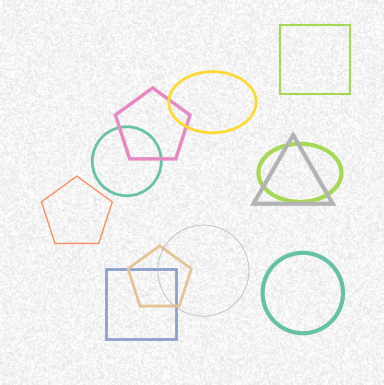[{"shape": "circle", "thickness": 3, "radius": 0.52, "center": [0.787, 0.239]}, {"shape": "circle", "thickness": 2, "radius": 0.45, "center": [0.329, 0.581]}, {"shape": "pentagon", "thickness": 1, "radius": 0.48, "center": [0.2, 0.446]}, {"shape": "square", "thickness": 2, "radius": 0.45, "center": [0.367, 0.211]}, {"shape": "pentagon", "thickness": 2.5, "radius": 0.51, "center": [0.397, 0.67]}, {"shape": "oval", "thickness": 3, "radius": 0.54, "center": [0.779, 0.551]}, {"shape": "square", "thickness": 1.5, "radius": 0.45, "center": [0.818, 0.846]}, {"shape": "oval", "thickness": 2, "radius": 0.57, "center": [0.552, 0.735]}, {"shape": "pentagon", "thickness": 2, "radius": 0.43, "center": [0.415, 0.275]}, {"shape": "triangle", "thickness": 3, "radius": 0.59, "center": [0.761, 0.53]}, {"shape": "circle", "thickness": 0.5, "radius": 0.59, "center": [0.528, 0.297]}]